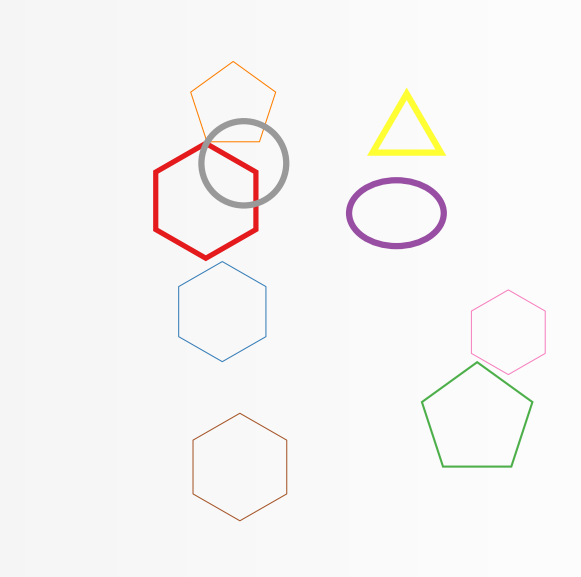[{"shape": "hexagon", "thickness": 2.5, "radius": 0.5, "center": [0.354, 0.651]}, {"shape": "hexagon", "thickness": 0.5, "radius": 0.43, "center": [0.382, 0.46]}, {"shape": "pentagon", "thickness": 1, "radius": 0.5, "center": [0.821, 0.272]}, {"shape": "oval", "thickness": 3, "radius": 0.41, "center": [0.682, 0.63]}, {"shape": "pentagon", "thickness": 0.5, "radius": 0.38, "center": [0.401, 0.816]}, {"shape": "triangle", "thickness": 3, "radius": 0.34, "center": [0.7, 0.769]}, {"shape": "hexagon", "thickness": 0.5, "radius": 0.47, "center": [0.413, 0.19]}, {"shape": "hexagon", "thickness": 0.5, "radius": 0.37, "center": [0.875, 0.424]}, {"shape": "circle", "thickness": 3, "radius": 0.36, "center": [0.419, 0.716]}]